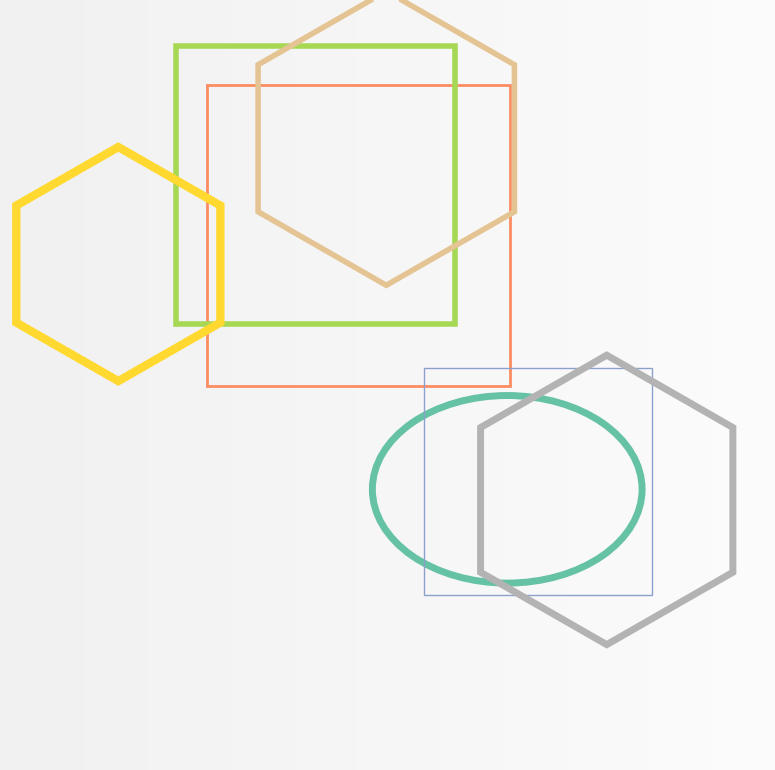[{"shape": "oval", "thickness": 2.5, "radius": 0.87, "center": [0.654, 0.365]}, {"shape": "square", "thickness": 1, "radius": 0.98, "center": [0.462, 0.694]}, {"shape": "square", "thickness": 0.5, "radius": 0.74, "center": [0.694, 0.374]}, {"shape": "square", "thickness": 2, "radius": 0.9, "center": [0.407, 0.76]}, {"shape": "hexagon", "thickness": 3, "radius": 0.76, "center": [0.153, 0.657]}, {"shape": "hexagon", "thickness": 2, "radius": 0.95, "center": [0.498, 0.82]}, {"shape": "hexagon", "thickness": 2.5, "radius": 0.94, "center": [0.783, 0.351]}]